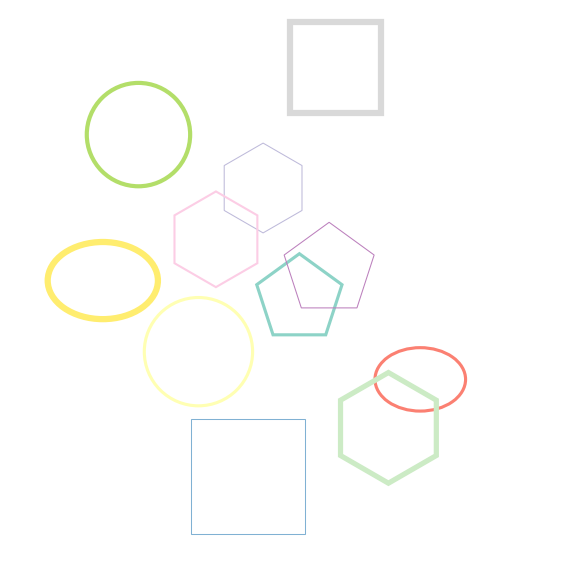[{"shape": "pentagon", "thickness": 1.5, "radius": 0.39, "center": [0.518, 0.482]}, {"shape": "circle", "thickness": 1.5, "radius": 0.47, "center": [0.344, 0.39]}, {"shape": "hexagon", "thickness": 0.5, "radius": 0.39, "center": [0.456, 0.674]}, {"shape": "oval", "thickness": 1.5, "radius": 0.39, "center": [0.728, 0.342]}, {"shape": "square", "thickness": 0.5, "radius": 0.5, "center": [0.429, 0.174]}, {"shape": "circle", "thickness": 2, "radius": 0.45, "center": [0.24, 0.766]}, {"shape": "hexagon", "thickness": 1, "radius": 0.41, "center": [0.374, 0.585]}, {"shape": "square", "thickness": 3, "radius": 0.39, "center": [0.581, 0.882]}, {"shape": "pentagon", "thickness": 0.5, "radius": 0.41, "center": [0.57, 0.532]}, {"shape": "hexagon", "thickness": 2.5, "radius": 0.48, "center": [0.673, 0.258]}, {"shape": "oval", "thickness": 3, "radius": 0.48, "center": [0.178, 0.513]}]